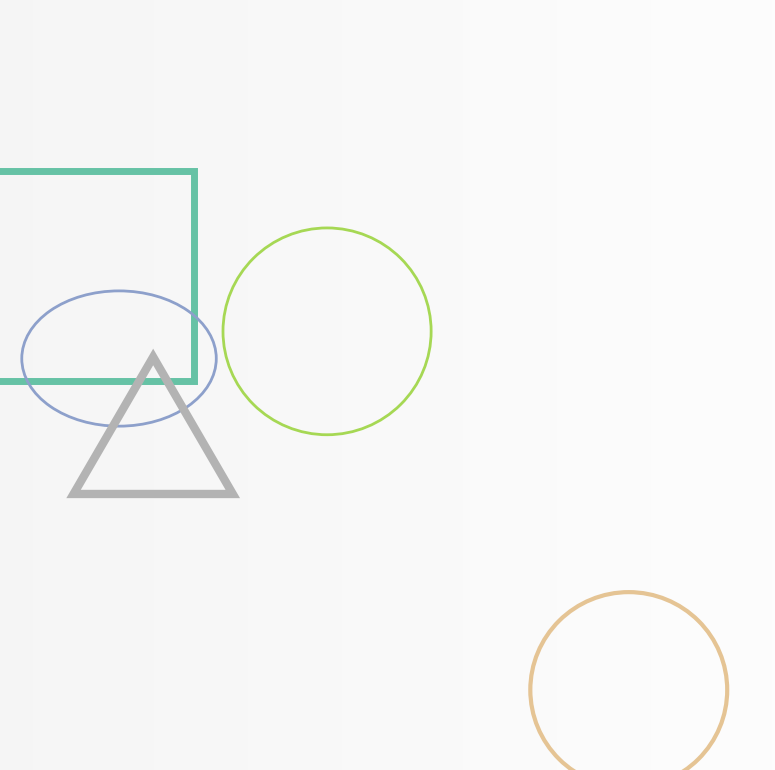[{"shape": "square", "thickness": 2.5, "radius": 0.68, "center": [0.114, 0.641]}, {"shape": "oval", "thickness": 1, "radius": 0.63, "center": [0.154, 0.534]}, {"shape": "circle", "thickness": 1, "radius": 0.67, "center": [0.422, 0.57]}, {"shape": "circle", "thickness": 1.5, "radius": 0.64, "center": [0.811, 0.104]}, {"shape": "triangle", "thickness": 3, "radius": 0.59, "center": [0.198, 0.418]}]